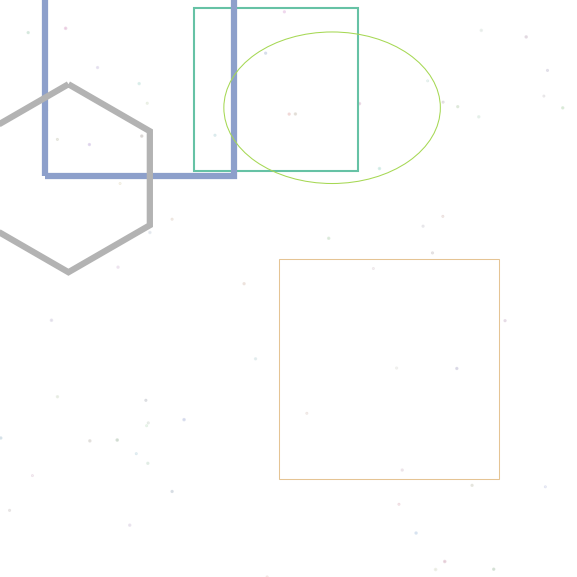[{"shape": "square", "thickness": 1, "radius": 0.71, "center": [0.478, 0.844]}, {"shape": "square", "thickness": 3, "radius": 0.82, "center": [0.241, 0.859]}, {"shape": "oval", "thickness": 0.5, "radius": 0.94, "center": [0.575, 0.813]}, {"shape": "square", "thickness": 0.5, "radius": 0.95, "center": [0.674, 0.36]}, {"shape": "hexagon", "thickness": 3, "radius": 0.81, "center": [0.118, 0.691]}]